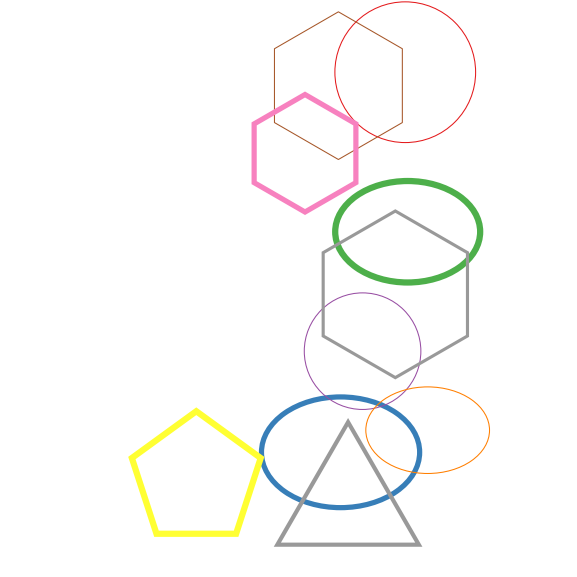[{"shape": "circle", "thickness": 0.5, "radius": 0.61, "center": [0.702, 0.874]}, {"shape": "oval", "thickness": 2.5, "radius": 0.68, "center": [0.59, 0.216]}, {"shape": "oval", "thickness": 3, "radius": 0.63, "center": [0.706, 0.598]}, {"shape": "circle", "thickness": 0.5, "radius": 0.5, "center": [0.628, 0.391]}, {"shape": "oval", "thickness": 0.5, "radius": 0.54, "center": [0.741, 0.254]}, {"shape": "pentagon", "thickness": 3, "radius": 0.59, "center": [0.34, 0.17]}, {"shape": "hexagon", "thickness": 0.5, "radius": 0.64, "center": [0.586, 0.851]}, {"shape": "hexagon", "thickness": 2.5, "radius": 0.51, "center": [0.528, 0.734]}, {"shape": "triangle", "thickness": 2, "radius": 0.71, "center": [0.603, 0.127]}, {"shape": "hexagon", "thickness": 1.5, "radius": 0.72, "center": [0.685, 0.489]}]